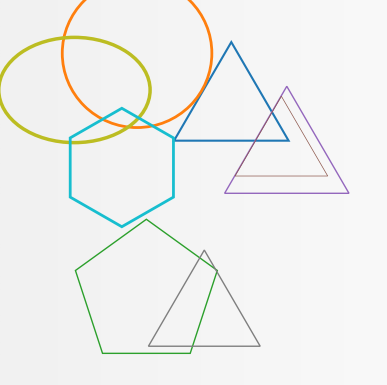[{"shape": "triangle", "thickness": 1.5, "radius": 0.85, "center": [0.597, 0.72]}, {"shape": "circle", "thickness": 2, "radius": 0.97, "center": [0.354, 0.862]}, {"shape": "pentagon", "thickness": 1, "radius": 0.96, "center": [0.378, 0.238]}, {"shape": "triangle", "thickness": 1, "radius": 0.93, "center": [0.74, 0.591]}, {"shape": "triangle", "thickness": 0.5, "radius": 0.69, "center": [0.726, 0.612]}, {"shape": "triangle", "thickness": 1, "radius": 0.83, "center": [0.527, 0.184]}, {"shape": "oval", "thickness": 2.5, "radius": 0.98, "center": [0.192, 0.766]}, {"shape": "hexagon", "thickness": 2, "radius": 0.77, "center": [0.314, 0.565]}]